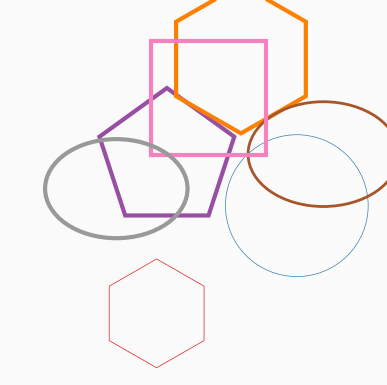[{"shape": "hexagon", "thickness": 0.5, "radius": 0.71, "center": [0.404, 0.186]}, {"shape": "circle", "thickness": 0.5, "radius": 0.92, "center": [0.766, 0.466]}, {"shape": "pentagon", "thickness": 3, "radius": 0.91, "center": [0.431, 0.588]}, {"shape": "hexagon", "thickness": 3, "radius": 0.97, "center": [0.622, 0.847]}, {"shape": "oval", "thickness": 2, "radius": 0.97, "center": [0.835, 0.6]}, {"shape": "square", "thickness": 3, "radius": 0.74, "center": [0.538, 0.745]}, {"shape": "oval", "thickness": 3, "radius": 0.92, "center": [0.3, 0.51]}]